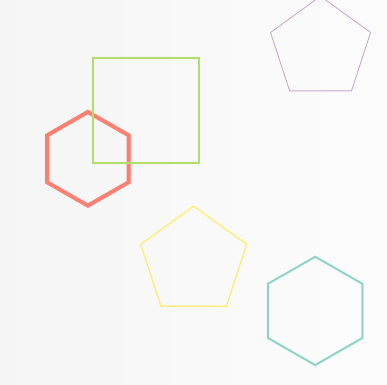[{"shape": "hexagon", "thickness": 1.5, "radius": 0.7, "center": [0.813, 0.192]}, {"shape": "hexagon", "thickness": 3, "radius": 0.61, "center": [0.227, 0.588]}, {"shape": "square", "thickness": 1.5, "radius": 0.68, "center": [0.376, 0.713]}, {"shape": "pentagon", "thickness": 0.5, "radius": 0.68, "center": [0.827, 0.874]}, {"shape": "pentagon", "thickness": 1, "radius": 0.72, "center": [0.5, 0.321]}]